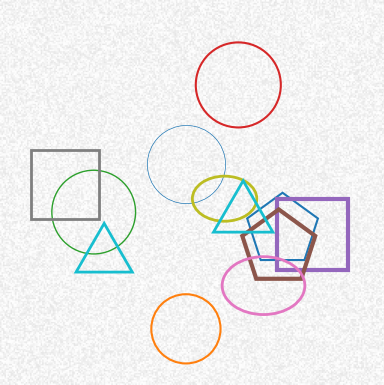[{"shape": "pentagon", "thickness": 1.5, "radius": 0.48, "center": [0.734, 0.403]}, {"shape": "circle", "thickness": 0.5, "radius": 0.51, "center": [0.484, 0.573]}, {"shape": "circle", "thickness": 1.5, "radius": 0.45, "center": [0.483, 0.146]}, {"shape": "circle", "thickness": 1, "radius": 0.54, "center": [0.243, 0.449]}, {"shape": "circle", "thickness": 1.5, "radius": 0.55, "center": [0.619, 0.779]}, {"shape": "square", "thickness": 3, "radius": 0.46, "center": [0.811, 0.391]}, {"shape": "pentagon", "thickness": 3, "radius": 0.5, "center": [0.724, 0.356]}, {"shape": "oval", "thickness": 2, "radius": 0.54, "center": [0.684, 0.258]}, {"shape": "square", "thickness": 2, "radius": 0.44, "center": [0.17, 0.521]}, {"shape": "oval", "thickness": 2, "radius": 0.42, "center": [0.583, 0.484]}, {"shape": "triangle", "thickness": 2, "radius": 0.42, "center": [0.271, 0.335]}, {"shape": "triangle", "thickness": 2, "radius": 0.44, "center": [0.632, 0.442]}]